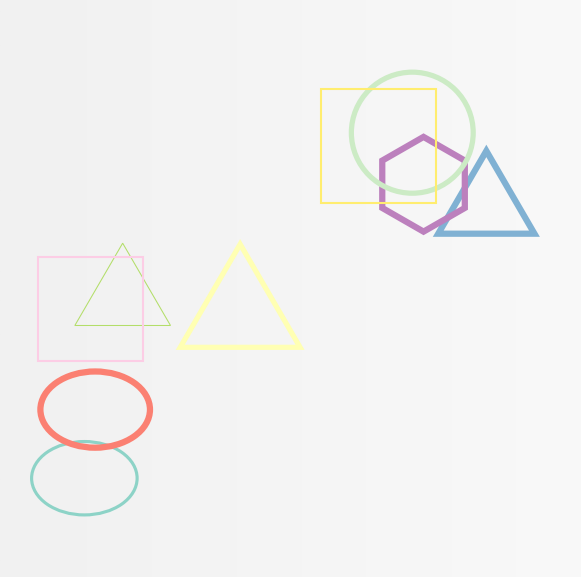[{"shape": "oval", "thickness": 1.5, "radius": 0.45, "center": [0.145, 0.171]}, {"shape": "triangle", "thickness": 2.5, "radius": 0.6, "center": [0.413, 0.457]}, {"shape": "oval", "thickness": 3, "radius": 0.47, "center": [0.164, 0.29]}, {"shape": "triangle", "thickness": 3, "radius": 0.48, "center": [0.837, 0.642]}, {"shape": "triangle", "thickness": 0.5, "radius": 0.48, "center": [0.211, 0.483]}, {"shape": "square", "thickness": 1, "radius": 0.45, "center": [0.156, 0.465]}, {"shape": "hexagon", "thickness": 3, "radius": 0.41, "center": [0.729, 0.68]}, {"shape": "circle", "thickness": 2.5, "radius": 0.52, "center": [0.709, 0.769]}, {"shape": "square", "thickness": 1, "radius": 0.49, "center": [0.651, 0.746]}]